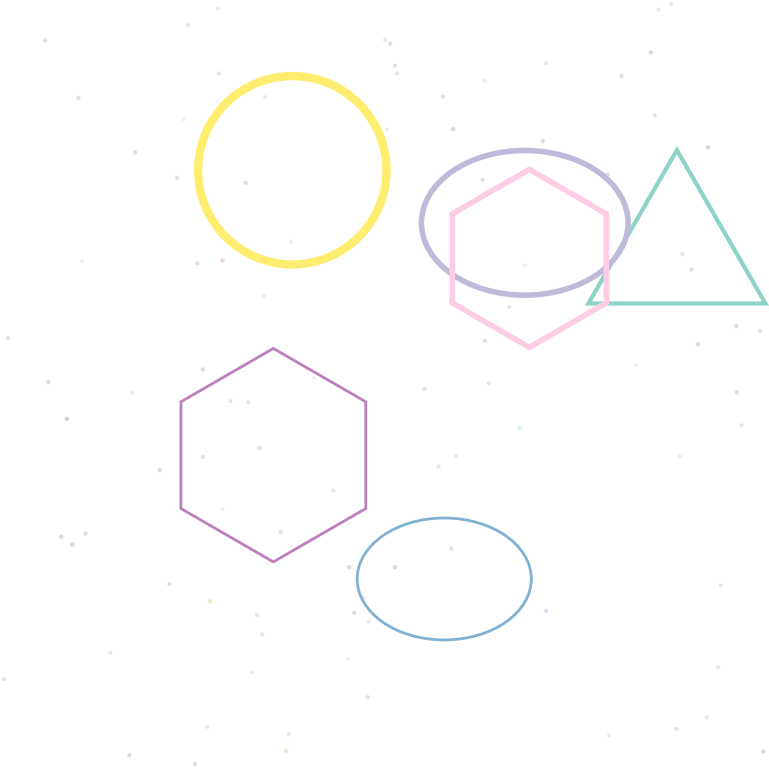[{"shape": "triangle", "thickness": 1.5, "radius": 0.66, "center": [0.879, 0.672]}, {"shape": "oval", "thickness": 2, "radius": 0.67, "center": [0.682, 0.711]}, {"shape": "oval", "thickness": 1, "radius": 0.57, "center": [0.577, 0.248]}, {"shape": "hexagon", "thickness": 2, "radius": 0.58, "center": [0.687, 0.664]}, {"shape": "hexagon", "thickness": 1, "radius": 0.69, "center": [0.355, 0.409]}, {"shape": "circle", "thickness": 3, "radius": 0.61, "center": [0.38, 0.779]}]